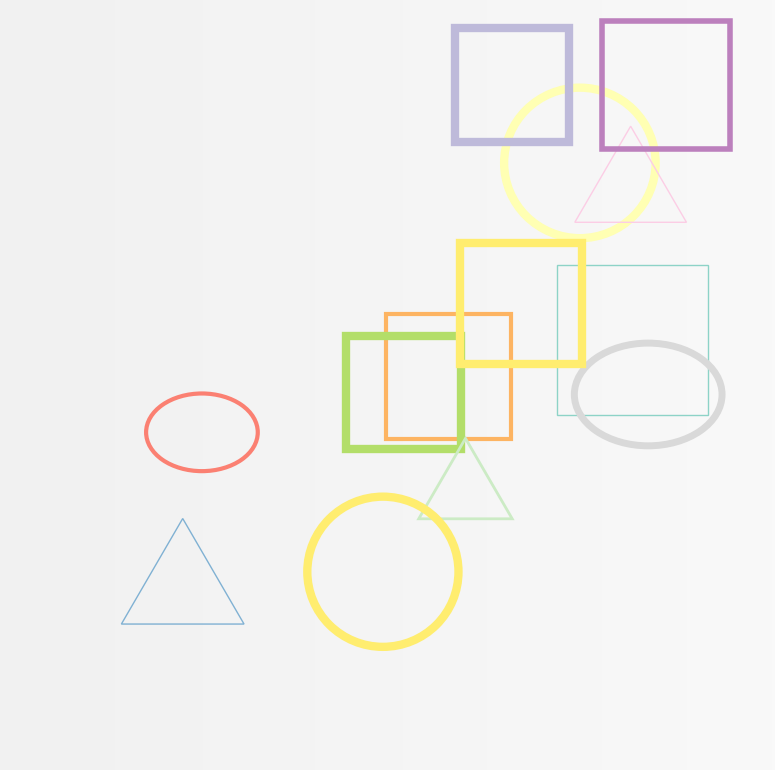[{"shape": "square", "thickness": 0.5, "radius": 0.49, "center": [0.816, 0.558]}, {"shape": "circle", "thickness": 3, "radius": 0.49, "center": [0.748, 0.788]}, {"shape": "square", "thickness": 3, "radius": 0.37, "center": [0.661, 0.889]}, {"shape": "oval", "thickness": 1.5, "radius": 0.36, "center": [0.261, 0.439]}, {"shape": "triangle", "thickness": 0.5, "radius": 0.46, "center": [0.236, 0.235]}, {"shape": "square", "thickness": 1.5, "radius": 0.4, "center": [0.579, 0.511]}, {"shape": "square", "thickness": 3, "radius": 0.37, "center": [0.521, 0.49]}, {"shape": "triangle", "thickness": 0.5, "radius": 0.42, "center": [0.814, 0.753]}, {"shape": "oval", "thickness": 2.5, "radius": 0.48, "center": [0.836, 0.488]}, {"shape": "square", "thickness": 2, "radius": 0.42, "center": [0.859, 0.89]}, {"shape": "triangle", "thickness": 1, "radius": 0.35, "center": [0.601, 0.361]}, {"shape": "circle", "thickness": 3, "radius": 0.49, "center": [0.494, 0.257]}, {"shape": "square", "thickness": 3, "radius": 0.39, "center": [0.672, 0.606]}]